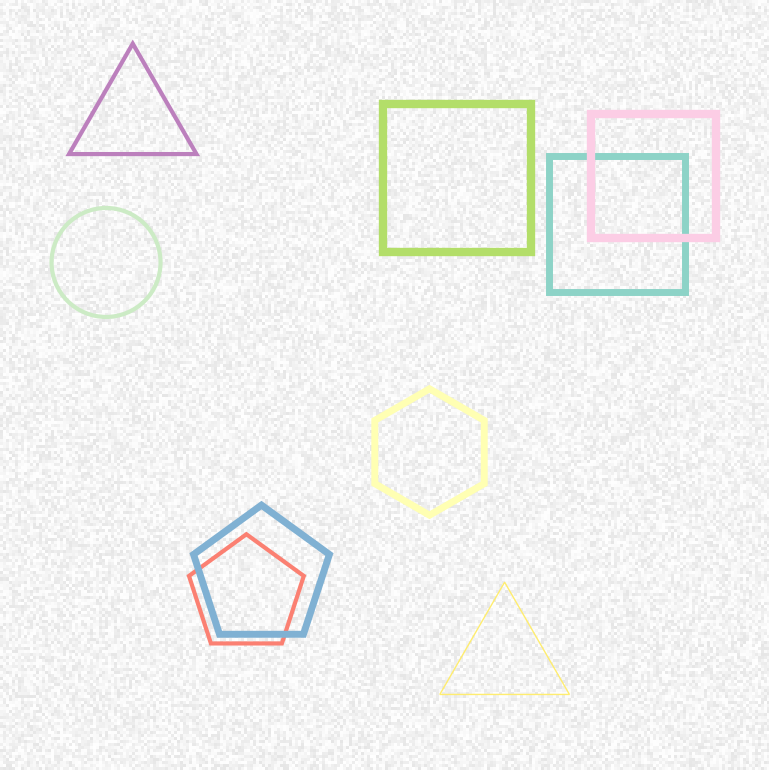[{"shape": "square", "thickness": 2.5, "radius": 0.44, "center": [0.802, 0.709]}, {"shape": "hexagon", "thickness": 2.5, "radius": 0.41, "center": [0.558, 0.413]}, {"shape": "pentagon", "thickness": 1.5, "radius": 0.39, "center": [0.32, 0.228]}, {"shape": "pentagon", "thickness": 2.5, "radius": 0.46, "center": [0.34, 0.251]}, {"shape": "square", "thickness": 3, "radius": 0.48, "center": [0.593, 0.769]}, {"shape": "square", "thickness": 3, "radius": 0.4, "center": [0.849, 0.771]}, {"shape": "triangle", "thickness": 1.5, "radius": 0.48, "center": [0.172, 0.848]}, {"shape": "circle", "thickness": 1.5, "radius": 0.35, "center": [0.138, 0.659]}, {"shape": "triangle", "thickness": 0.5, "radius": 0.49, "center": [0.655, 0.147]}]